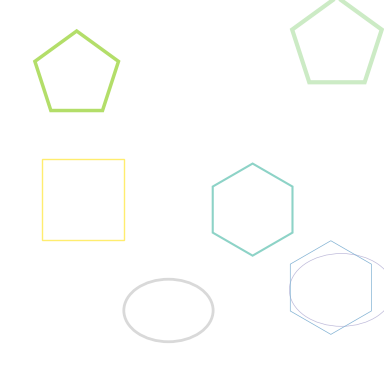[{"shape": "hexagon", "thickness": 1.5, "radius": 0.6, "center": [0.656, 0.456]}, {"shape": "oval", "thickness": 0.5, "radius": 0.68, "center": [0.887, 0.247]}, {"shape": "hexagon", "thickness": 0.5, "radius": 0.61, "center": [0.859, 0.253]}, {"shape": "pentagon", "thickness": 2.5, "radius": 0.57, "center": [0.199, 0.805]}, {"shape": "oval", "thickness": 2, "radius": 0.58, "center": [0.438, 0.194]}, {"shape": "pentagon", "thickness": 3, "radius": 0.61, "center": [0.875, 0.885]}, {"shape": "square", "thickness": 1, "radius": 0.53, "center": [0.215, 0.483]}]